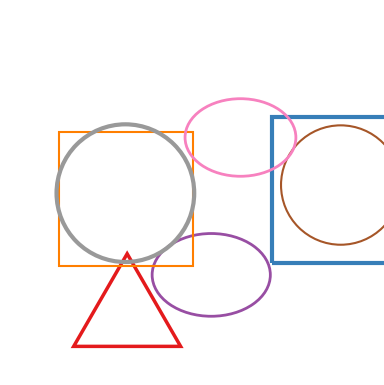[{"shape": "triangle", "thickness": 2.5, "radius": 0.8, "center": [0.33, 0.181]}, {"shape": "square", "thickness": 3, "radius": 0.95, "center": [0.895, 0.505]}, {"shape": "oval", "thickness": 2, "radius": 0.77, "center": [0.549, 0.286]}, {"shape": "square", "thickness": 1.5, "radius": 0.87, "center": [0.327, 0.483]}, {"shape": "circle", "thickness": 1.5, "radius": 0.78, "center": [0.885, 0.519]}, {"shape": "oval", "thickness": 2, "radius": 0.72, "center": [0.625, 0.643]}, {"shape": "circle", "thickness": 3, "radius": 0.89, "center": [0.326, 0.498]}]